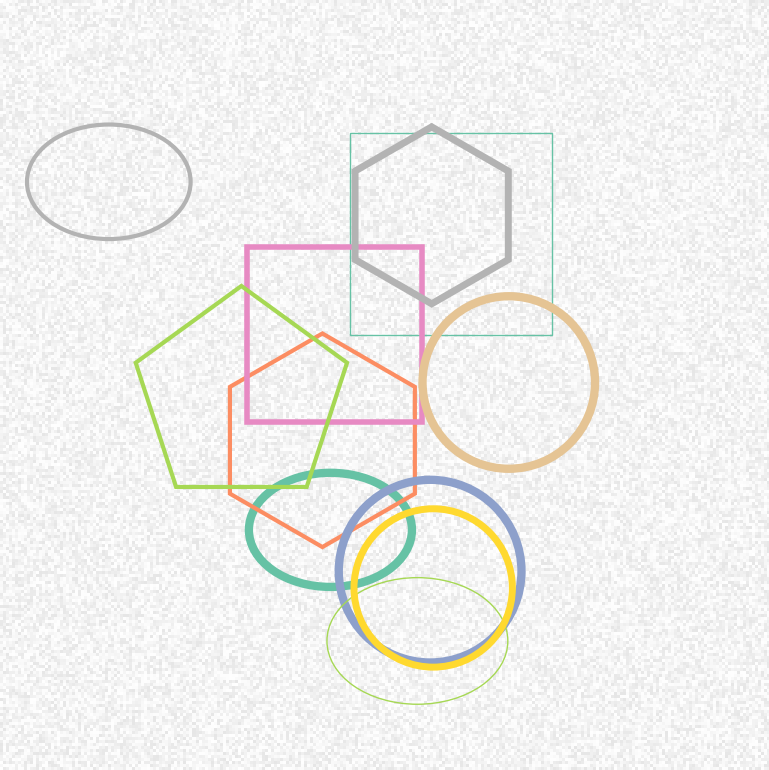[{"shape": "oval", "thickness": 3, "radius": 0.53, "center": [0.429, 0.312]}, {"shape": "square", "thickness": 0.5, "radius": 0.66, "center": [0.586, 0.696]}, {"shape": "hexagon", "thickness": 1.5, "radius": 0.69, "center": [0.419, 0.428]}, {"shape": "circle", "thickness": 3, "radius": 0.59, "center": [0.559, 0.258]}, {"shape": "square", "thickness": 2, "radius": 0.57, "center": [0.435, 0.566]}, {"shape": "oval", "thickness": 0.5, "radius": 0.59, "center": [0.542, 0.168]}, {"shape": "pentagon", "thickness": 1.5, "radius": 0.72, "center": [0.313, 0.484]}, {"shape": "circle", "thickness": 2.5, "radius": 0.51, "center": [0.563, 0.236]}, {"shape": "circle", "thickness": 3, "radius": 0.56, "center": [0.661, 0.503]}, {"shape": "oval", "thickness": 1.5, "radius": 0.53, "center": [0.141, 0.764]}, {"shape": "hexagon", "thickness": 2.5, "radius": 0.57, "center": [0.561, 0.72]}]